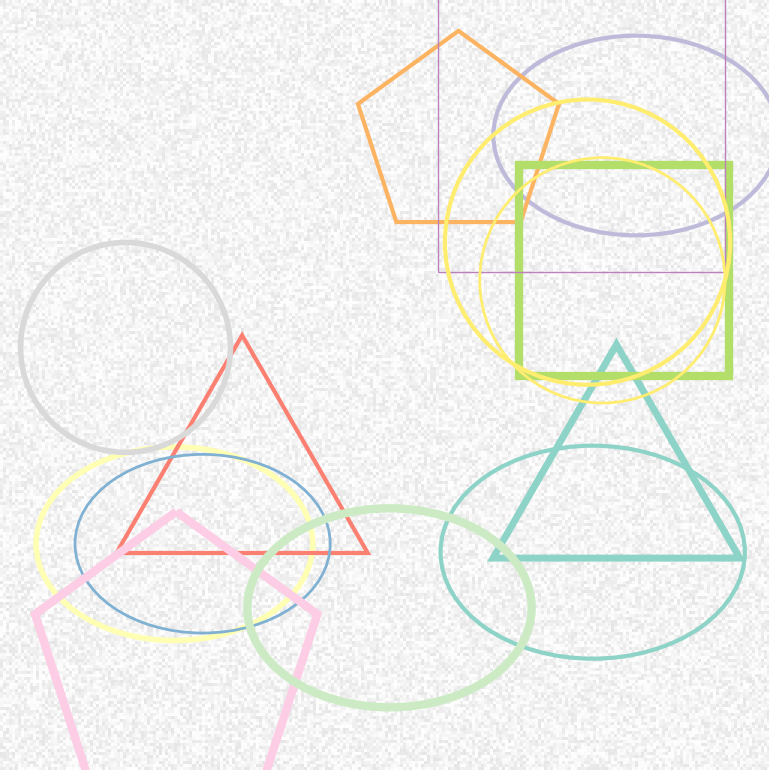[{"shape": "oval", "thickness": 1.5, "radius": 0.99, "center": [0.77, 0.283]}, {"shape": "triangle", "thickness": 2.5, "radius": 0.92, "center": [0.801, 0.368]}, {"shape": "oval", "thickness": 2, "radius": 0.9, "center": [0.226, 0.294]}, {"shape": "oval", "thickness": 1.5, "radius": 0.93, "center": [0.826, 0.824]}, {"shape": "triangle", "thickness": 1.5, "radius": 0.94, "center": [0.314, 0.376]}, {"shape": "oval", "thickness": 1, "radius": 0.83, "center": [0.263, 0.294]}, {"shape": "pentagon", "thickness": 1.5, "radius": 0.69, "center": [0.595, 0.823]}, {"shape": "square", "thickness": 3, "radius": 0.68, "center": [0.811, 0.648]}, {"shape": "pentagon", "thickness": 3, "radius": 0.96, "center": [0.229, 0.143]}, {"shape": "circle", "thickness": 2, "radius": 0.68, "center": [0.163, 0.549]}, {"shape": "square", "thickness": 0.5, "radius": 0.93, "center": [0.755, 0.833]}, {"shape": "oval", "thickness": 3, "radius": 0.92, "center": [0.506, 0.211]}, {"shape": "circle", "thickness": 1.5, "radius": 0.93, "center": [0.763, 0.686]}, {"shape": "circle", "thickness": 1, "radius": 0.8, "center": [0.782, 0.636]}]